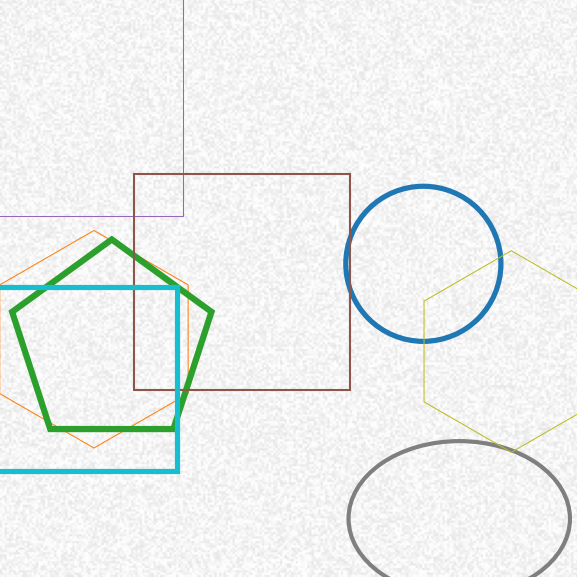[{"shape": "circle", "thickness": 2.5, "radius": 0.67, "center": [0.733, 0.542]}, {"shape": "hexagon", "thickness": 0.5, "radius": 0.94, "center": [0.163, 0.412]}, {"shape": "pentagon", "thickness": 3, "radius": 0.91, "center": [0.194, 0.403]}, {"shape": "square", "thickness": 0.5, "radius": 0.94, "center": [0.129, 0.813]}, {"shape": "square", "thickness": 1, "radius": 0.94, "center": [0.419, 0.511]}, {"shape": "oval", "thickness": 2, "radius": 0.96, "center": [0.795, 0.101]}, {"shape": "hexagon", "thickness": 0.5, "radius": 0.87, "center": [0.885, 0.39]}, {"shape": "square", "thickness": 2.5, "radius": 0.8, "center": [0.148, 0.343]}]